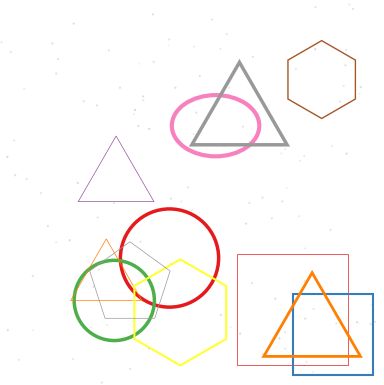[{"shape": "square", "thickness": 0.5, "radius": 0.72, "center": [0.761, 0.195]}, {"shape": "circle", "thickness": 2.5, "radius": 0.64, "center": [0.44, 0.33]}, {"shape": "square", "thickness": 1.5, "radius": 0.52, "center": [0.865, 0.131]}, {"shape": "circle", "thickness": 2.5, "radius": 0.52, "center": [0.297, 0.22]}, {"shape": "triangle", "thickness": 0.5, "radius": 0.57, "center": [0.302, 0.533]}, {"shape": "triangle", "thickness": 2, "radius": 0.72, "center": [0.811, 0.147]}, {"shape": "triangle", "thickness": 0.5, "radius": 0.53, "center": [0.276, 0.273]}, {"shape": "hexagon", "thickness": 1.5, "radius": 0.69, "center": [0.468, 0.189]}, {"shape": "hexagon", "thickness": 1, "radius": 0.51, "center": [0.836, 0.793]}, {"shape": "oval", "thickness": 3, "radius": 0.57, "center": [0.56, 0.673]}, {"shape": "pentagon", "thickness": 0.5, "radius": 0.55, "center": [0.337, 0.262]}, {"shape": "triangle", "thickness": 2.5, "radius": 0.71, "center": [0.622, 0.695]}]